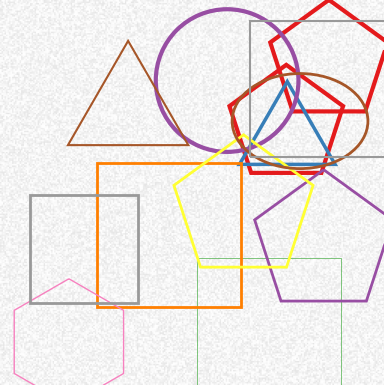[{"shape": "pentagon", "thickness": 3, "radius": 0.78, "center": [0.744, 0.676]}, {"shape": "pentagon", "thickness": 3, "radius": 0.8, "center": [0.854, 0.84]}, {"shape": "triangle", "thickness": 2.5, "radius": 0.72, "center": [0.746, 0.645]}, {"shape": "square", "thickness": 0.5, "radius": 0.93, "center": [0.699, 0.142]}, {"shape": "pentagon", "thickness": 2, "radius": 0.94, "center": [0.841, 0.371]}, {"shape": "circle", "thickness": 3, "radius": 0.93, "center": [0.59, 0.791]}, {"shape": "square", "thickness": 2, "radius": 0.93, "center": [0.439, 0.389]}, {"shape": "pentagon", "thickness": 2, "radius": 0.95, "center": [0.633, 0.46]}, {"shape": "triangle", "thickness": 1.5, "radius": 0.9, "center": [0.333, 0.713]}, {"shape": "oval", "thickness": 2, "radius": 0.88, "center": [0.779, 0.686]}, {"shape": "hexagon", "thickness": 1, "radius": 0.82, "center": [0.179, 0.112]}, {"shape": "square", "thickness": 2, "radius": 0.7, "center": [0.217, 0.353]}, {"shape": "square", "thickness": 1.5, "radius": 0.88, "center": [0.825, 0.769]}]